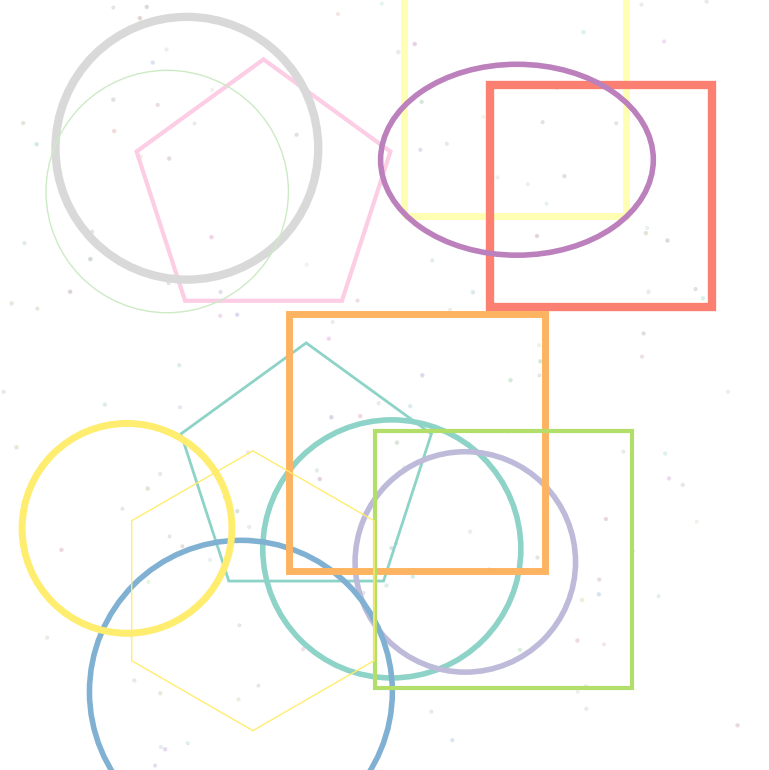[{"shape": "circle", "thickness": 2, "radius": 0.84, "center": [0.509, 0.287]}, {"shape": "pentagon", "thickness": 1, "radius": 0.85, "center": [0.398, 0.384]}, {"shape": "square", "thickness": 2.5, "radius": 0.72, "center": [0.669, 0.863]}, {"shape": "circle", "thickness": 2, "radius": 0.72, "center": [0.604, 0.27]}, {"shape": "square", "thickness": 3, "radius": 0.72, "center": [0.781, 0.746]}, {"shape": "circle", "thickness": 2, "radius": 0.98, "center": [0.313, 0.102]}, {"shape": "square", "thickness": 2.5, "radius": 0.83, "center": [0.542, 0.425]}, {"shape": "square", "thickness": 1.5, "radius": 0.83, "center": [0.654, 0.274]}, {"shape": "pentagon", "thickness": 1.5, "radius": 0.87, "center": [0.342, 0.75]}, {"shape": "circle", "thickness": 3, "radius": 0.85, "center": [0.243, 0.807]}, {"shape": "oval", "thickness": 2, "radius": 0.89, "center": [0.671, 0.793]}, {"shape": "circle", "thickness": 0.5, "radius": 0.79, "center": [0.217, 0.751]}, {"shape": "circle", "thickness": 2.5, "radius": 0.68, "center": [0.165, 0.314]}, {"shape": "hexagon", "thickness": 0.5, "radius": 0.91, "center": [0.328, 0.233]}]